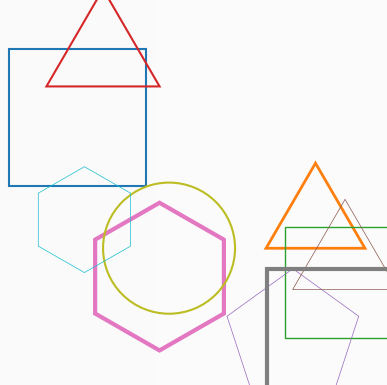[{"shape": "square", "thickness": 1.5, "radius": 0.89, "center": [0.2, 0.694]}, {"shape": "triangle", "thickness": 2, "radius": 0.74, "center": [0.814, 0.429]}, {"shape": "square", "thickness": 1, "radius": 0.72, "center": [0.881, 0.267]}, {"shape": "triangle", "thickness": 1.5, "radius": 0.84, "center": [0.266, 0.86]}, {"shape": "pentagon", "thickness": 0.5, "radius": 0.89, "center": [0.756, 0.123]}, {"shape": "triangle", "thickness": 0.5, "radius": 0.78, "center": [0.89, 0.326]}, {"shape": "hexagon", "thickness": 3, "radius": 0.96, "center": [0.412, 0.282]}, {"shape": "square", "thickness": 3, "radius": 0.79, "center": [0.848, 0.143]}, {"shape": "circle", "thickness": 1.5, "radius": 0.85, "center": [0.436, 0.355]}, {"shape": "hexagon", "thickness": 0.5, "radius": 0.69, "center": [0.218, 0.43]}]